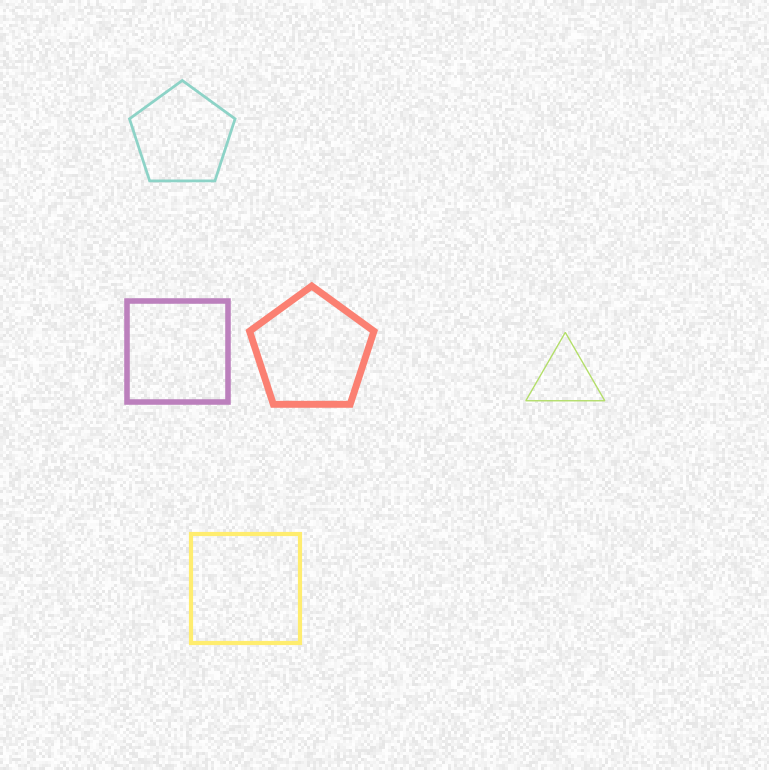[{"shape": "pentagon", "thickness": 1, "radius": 0.36, "center": [0.237, 0.823]}, {"shape": "pentagon", "thickness": 2.5, "radius": 0.42, "center": [0.405, 0.544]}, {"shape": "triangle", "thickness": 0.5, "radius": 0.3, "center": [0.734, 0.509]}, {"shape": "square", "thickness": 2, "radius": 0.33, "center": [0.231, 0.543]}, {"shape": "square", "thickness": 1.5, "radius": 0.36, "center": [0.319, 0.236]}]